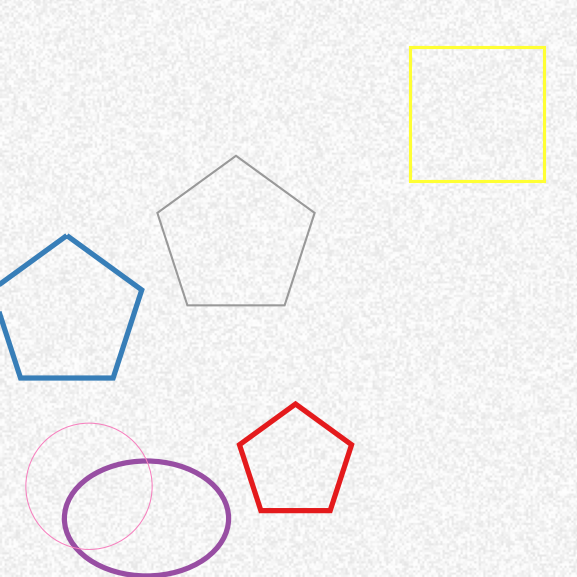[{"shape": "pentagon", "thickness": 2.5, "radius": 0.51, "center": [0.512, 0.197]}, {"shape": "pentagon", "thickness": 2.5, "radius": 0.68, "center": [0.116, 0.455]}, {"shape": "oval", "thickness": 2.5, "radius": 0.71, "center": [0.254, 0.101]}, {"shape": "square", "thickness": 1.5, "radius": 0.58, "center": [0.825, 0.802]}, {"shape": "circle", "thickness": 0.5, "radius": 0.55, "center": [0.154, 0.157]}, {"shape": "pentagon", "thickness": 1, "radius": 0.72, "center": [0.409, 0.586]}]